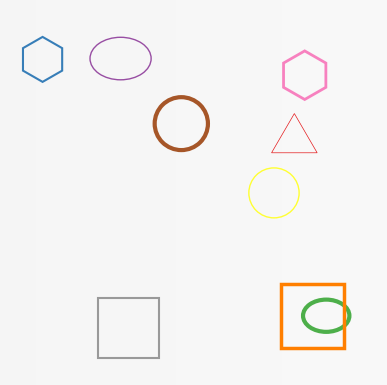[{"shape": "triangle", "thickness": 0.5, "radius": 0.34, "center": [0.76, 0.637]}, {"shape": "hexagon", "thickness": 1.5, "radius": 0.29, "center": [0.11, 0.846]}, {"shape": "oval", "thickness": 3, "radius": 0.3, "center": [0.842, 0.18]}, {"shape": "oval", "thickness": 1, "radius": 0.39, "center": [0.311, 0.848]}, {"shape": "square", "thickness": 2.5, "radius": 0.41, "center": [0.806, 0.179]}, {"shape": "circle", "thickness": 1, "radius": 0.32, "center": [0.707, 0.499]}, {"shape": "circle", "thickness": 3, "radius": 0.34, "center": [0.468, 0.679]}, {"shape": "hexagon", "thickness": 2, "radius": 0.32, "center": [0.786, 0.805]}, {"shape": "square", "thickness": 1.5, "radius": 0.39, "center": [0.331, 0.148]}]